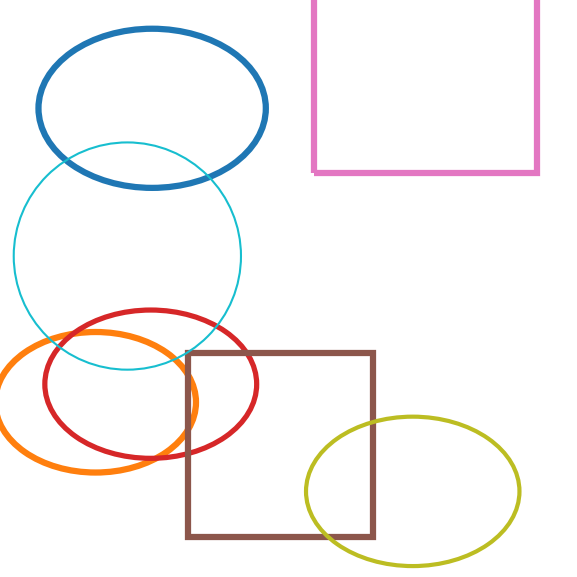[{"shape": "oval", "thickness": 3, "radius": 0.98, "center": [0.263, 0.812]}, {"shape": "oval", "thickness": 3, "radius": 0.87, "center": [0.166, 0.303]}, {"shape": "oval", "thickness": 2.5, "radius": 0.92, "center": [0.261, 0.334]}, {"shape": "square", "thickness": 3, "radius": 0.8, "center": [0.486, 0.229]}, {"shape": "square", "thickness": 3, "radius": 0.97, "center": [0.737, 0.894]}, {"shape": "oval", "thickness": 2, "radius": 0.92, "center": [0.715, 0.148]}, {"shape": "circle", "thickness": 1, "radius": 0.98, "center": [0.221, 0.556]}]